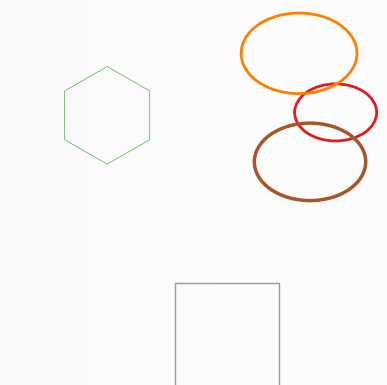[{"shape": "oval", "thickness": 2, "radius": 0.53, "center": [0.866, 0.708]}, {"shape": "hexagon", "thickness": 0.5, "radius": 0.63, "center": [0.277, 0.7]}, {"shape": "oval", "thickness": 2, "radius": 0.75, "center": [0.772, 0.862]}, {"shape": "oval", "thickness": 2.5, "radius": 0.72, "center": [0.8, 0.58]}, {"shape": "square", "thickness": 1, "radius": 0.67, "center": [0.586, 0.13]}]